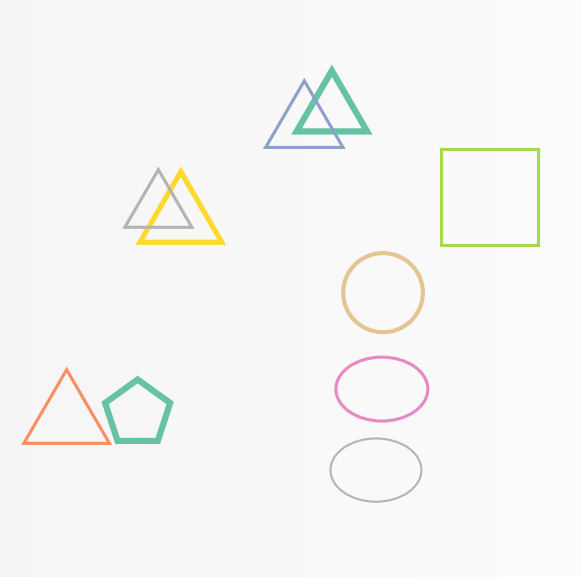[{"shape": "triangle", "thickness": 3, "radius": 0.35, "center": [0.571, 0.807]}, {"shape": "pentagon", "thickness": 3, "radius": 0.29, "center": [0.237, 0.283]}, {"shape": "triangle", "thickness": 1.5, "radius": 0.43, "center": [0.115, 0.274]}, {"shape": "triangle", "thickness": 1.5, "radius": 0.38, "center": [0.524, 0.782]}, {"shape": "oval", "thickness": 1.5, "radius": 0.4, "center": [0.657, 0.325]}, {"shape": "square", "thickness": 1.5, "radius": 0.42, "center": [0.842, 0.658]}, {"shape": "triangle", "thickness": 2.5, "radius": 0.41, "center": [0.311, 0.62]}, {"shape": "circle", "thickness": 2, "radius": 0.34, "center": [0.659, 0.492]}, {"shape": "triangle", "thickness": 1.5, "radius": 0.33, "center": [0.272, 0.639]}, {"shape": "oval", "thickness": 1, "radius": 0.39, "center": [0.647, 0.185]}]